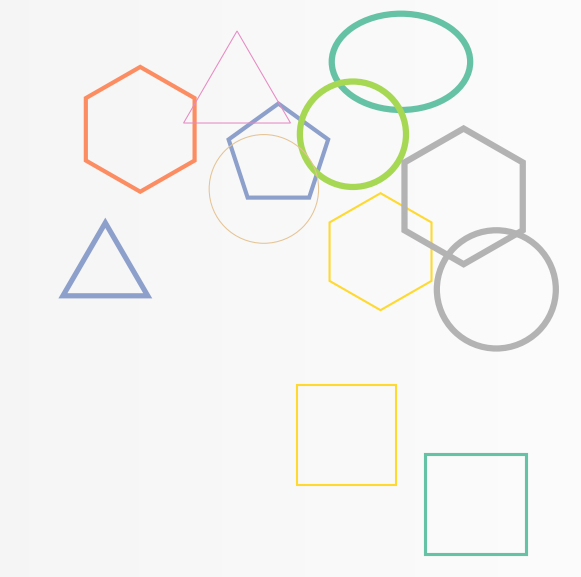[{"shape": "oval", "thickness": 3, "radius": 0.6, "center": [0.69, 0.892]}, {"shape": "square", "thickness": 1.5, "radius": 0.43, "center": [0.819, 0.126]}, {"shape": "hexagon", "thickness": 2, "radius": 0.54, "center": [0.241, 0.775]}, {"shape": "triangle", "thickness": 2.5, "radius": 0.42, "center": [0.181, 0.529]}, {"shape": "pentagon", "thickness": 2, "radius": 0.45, "center": [0.479, 0.73]}, {"shape": "triangle", "thickness": 0.5, "radius": 0.53, "center": [0.408, 0.839]}, {"shape": "circle", "thickness": 3, "radius": 0.46, "center": [0.607, 0.767]}, {"shape": "square", "thickness": 1, "radius": 0.43, "center": [0.596, 0.246]}, {"shape": "hexagon", "thickness": 1, "radius": 0.51, "center": [0.655, 0.563]}, {"shape": "circle", "thickness": 0.5, "radius": 0.47, "center": [0.454, 0.672]}, {"shape": "hexagon", "thickness": 3, "radius": 0.59, "center": [0.798, 0.659]}, {"shape": "circle", "thickness": 3, "radius": 0.51, "center": [0.854, 0.498]}]